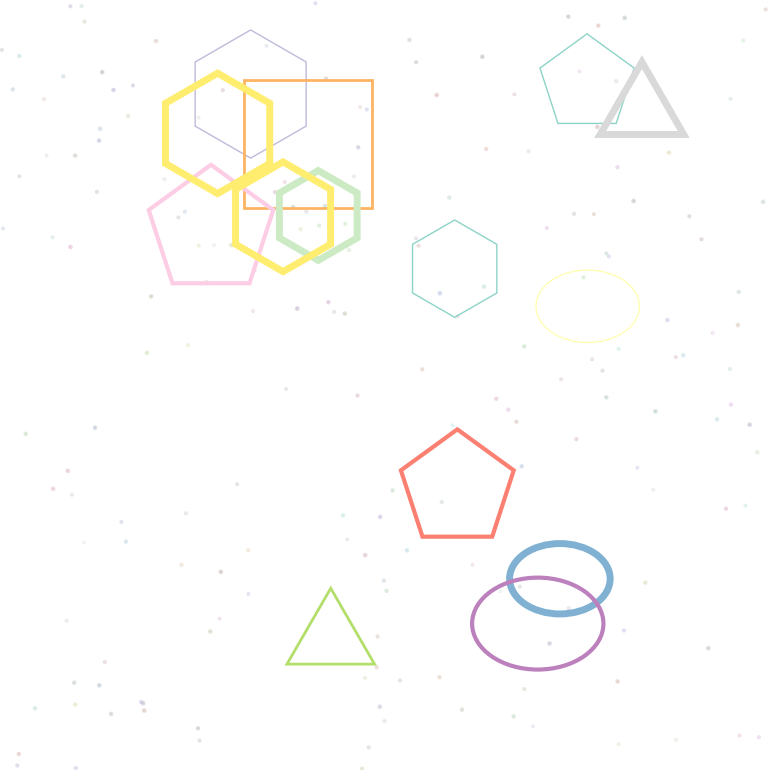[{"shape": "pentagon", "thickness": 0.5, "radius": 0.32, "center": [0.762, 0.892]}, {"shape": "hexagon", "thickness": 0.5, "radius": 0.32, "center": [0.59, 0.651]}, {"shape": "oval", "thickness": 0.5, "radius": 0.34, "center": [0.763, 0.602]}, {"shape": "hexagon", "thickness": 0.5, "radius": 0.42, "center": [0.326, 0.878]}, {"shape": "pentagon", "thickness": 1.5, "radius": 0.39, "center": [0.594, 0.365]}, {"shape": "oval", "thickness": 2.5, "radius": 0.33, "center": [0.727, 0.248]}, {"shape": "square", "thickness": 1, "radius": 0.41, "center": [0.4, 0.813]}, {"shape": "triangle", "thickness": 1, "radius": 0.33, "center": [0.43, 0.17]}, {"shape": "pentagon", "thickness": 1.5, "radius": 0.43, "center": [0.274, 0.701]}, {"shape": "triangle", "thickness": 2.5, "radius": 0.31, "center": [0.834, 0.857]}, {"shape": "oval", "thickness": 1.5, "radius": 0.43, "center": [0.698, 0.19]}, {"shape": "hexagon", "thickness": 2.5, "radius": 0.29, "center": [0.413, 0.72]}, {"shape": "hexagon", "thickness": 2.5, "radius": 0.36, "center": [0.368, 0.718]}, {"shape": "hexagon", "thickness": 2.5, "radius": 0.39, "center": [0.283, 0.827]}]